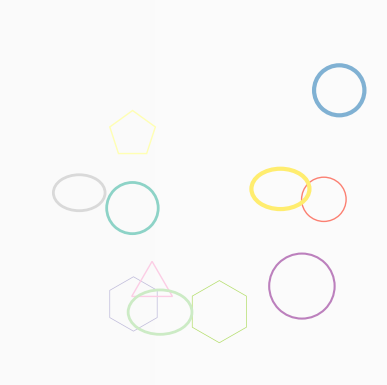[{"shape": "circle", "thickness": 2, "radius": 0.33, "center": [0.342, 0.46]}, {"shape": "pentagon", "thickness": 1, "radius": 0.31, "center": [0.342, 0.651]}, {"shape": "hexagon", "thickness": 0.5, "radius": 0.35, "center": [0.344, 0.21]}, {"shape": "circle", "thickness": 1, "radius": 0.29, "center": [0.836, 0.482]}, {"shape": "circle", "thickness": 3, "radius": 0.32, "center": [0.875, 0.765]}, {"shape": "hexagon", "thickness": 0.5, "radius": 0.4, "center": [0.566, 0.19]}, {"shape": "triangle", "thickness": 1, "radius": 0.3, "center": [0.392, 0.26]}, {"shape": "oval", "thickness": 2, "radius": 0.33, "center": [0.204, 0.499]}, {"shape": "circle", "thickness": 1.5, "radius": 0.42, "center": [0.779, 0.257]}, {"shape": "oval", "thickness": 2, "radius": 0.41, "center": [0.413, 0.189]}, {"shape": "oval", "thickness": 3, "radius": 0.37, "center": [0.724, 0.509]}]